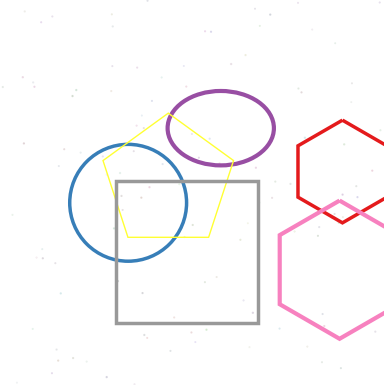[{"shape": "hexagon", "thickness": 2.5, "radius": 0.67, "center": [0.889, 0.555]}, {"shape": "circle", "thickness": 2.5, "radius": 0.76, "center": [0.333, 0.473]}, {"shape": "oval", "thickness": 3, "radius": 0.69, "center": [0.573, 0.667]}, {"shape": "pentagon", "thickness": 1, "radius": 0.89, "center": [0.437, 0.528]}, {"shape": "hexagon", "thickness": 3, "radius": 0.9, "center": [0.882, 0.3]}, {"shape": "square", "thickness": 2.5, "radius": 0.92, "center": [0.485, 0.345]}]